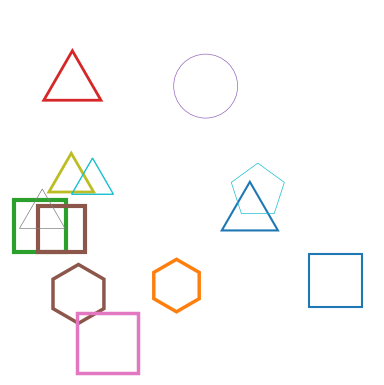[{"shape": "triangle", "thickness": 1.5, "radius": 0.42, "center": [0.649, 0.444]}, {"shape": "square", "thickness": 1.5, "radius": 0.34, "center": [0.871, 0.272]}, {"shape": "hexagon", "thickness": 2.5, "radius": 0.34, "center": [0.458, 0.258]}, {"shape": "square", "thickness": 3, "radius": 0.34, "center": [0.104, 0.413]}, {"shape": "triangle", "thickness": 2, "radius": 0.43, "center": [0.188, 0.783]}, {"shape": "circle", "thickness": 0.5, "radius": 0.42, "center": [0.534, 0.776]}, {"shape": "hexagon", "thickness": 2.5, "radius": 0.38, "center": [0.204, 0.237]}, {"shape": "square", "thickness": 3, "radius": 0.3, "center": [0.159, 0.405]}, {"shape": "square", "thickness": 2.5, "radius": 0.39, "center": [0.279, 0.109]}, {"shape": "triangle", "thickness": 0.5, "radius": 0.34, "center": [0.11, 0.441]}, {"shape": "triangle", "thickness": 2, "radius": 0.34, "center": [0.185, 0.535]}, {"shape": "triangle", "thickness": 1, "radius": 0.31, "center": [0.24, 0.527]}, {"shape": "pentagon", "thickness": 0.5, "radius": 0.36, "center": [0.67, 0.504]}]